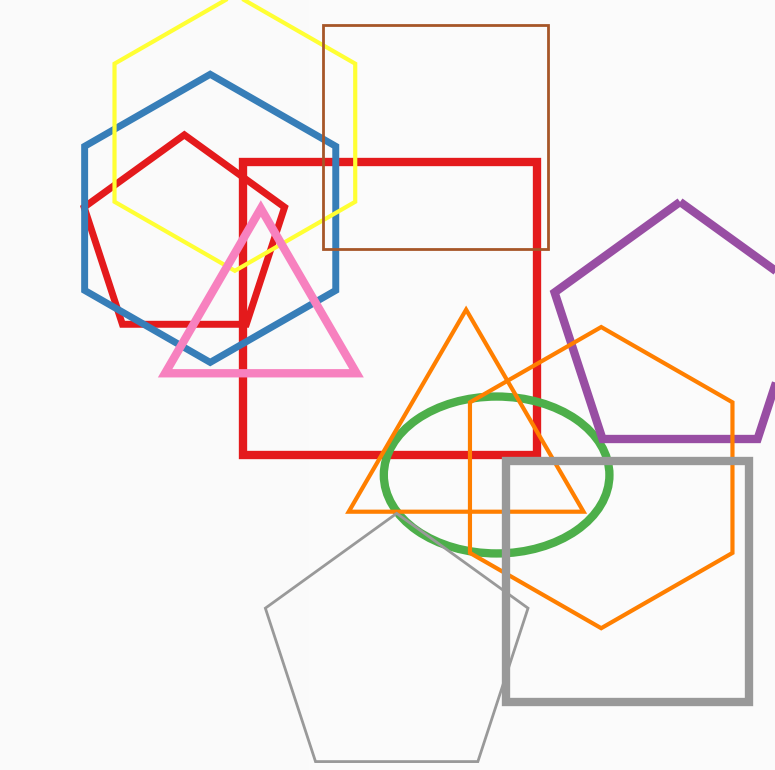[{"shape": "pentagon", "thickness": 2.5, "radius": 0.68, "center": [0.238, 0.689]}, {"shape": "square", "thickness": 3, "radius": 0.95, "center": [0.503, 0.599]}, {"shape": "hexagon", "thickness": 2.5, "radius": 0.94, "center": [0.271, 0.716]}, {"shape": "oval", "thickness": 3, "radius": 0.73, "center": [0.641, 0.383]}, {"shape": "pentagon", "thickness": 3, "radius": 0.85, "center": [0.877, 0.568]}, {"shape": "triangle", "thickness": 1.5, "radius": 0.87, "center": [0.601, 0.423]}, {"shape": "hexagon", "thickness": 1.5, "radius": 0.98, "center": [0.776, 0.38]}, {"shape": "hexagon", "thickness": 1.5, "radius": 0.9, "center": [0.303, 0.828]}, {"shape": "square", "thickness": 1, "radius": 0.73, "center": [0.562, 0.822]}, {"shape": "triangle", "thickness": 3, "radius": 0.71, "center": [0.337, 0.587]}, {"shape": "square", "thickness": 3, "radius": 0.78, "center": [0.809, 0.245]}, {"shape": "pentagon", "thickness": 1, "radius": 0.89, "center": [0.512, 0.155]}]